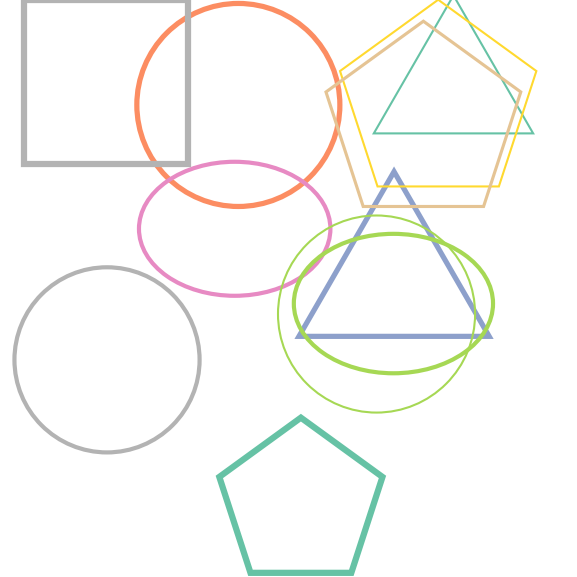[{"shape": "triangle", "thickness": 1, "radius": 0.8, "center": [0.785, 0.848]}, {"shape": "pentagon", "thickness": 3, "radius": 0.74, "center": [0.521, 0.127]}, {"shape": "circle", "thickness": 2.5, "radius": 0.88, "center": [0.413, 0.817]}, {"shape": "triangle", "thickness": 2.5, "radius": 0.95, "center": [0.682, 0.512]}, {"shape": "oval", "thickness": 2, "radius": 0.83, "center": [0.406, 0.603]}, {"shape": "oval", "thickness": 2, "radius": 0.86, "center": [0.681, 0.473]}, {"shape": "circle", "thickness": 1, "radius": 0.85, "center": [0.652, 0.455]}, {"shape": "pentagon", "thickness": 1, "radius": 0.89, "center": [0.759, 0.821]}, {"shape": "pentagon", "thickness": 1.5, "radius": 0.89, "center": [0.733, 0.785]}, {"shape": "square", "thickness": 3, "radius": 0.71, "center": [0.184, 0.857]}, {"shape": "circle", "thickness": 2, "radius": 0.8, "center": [0.185, 0.376]}]